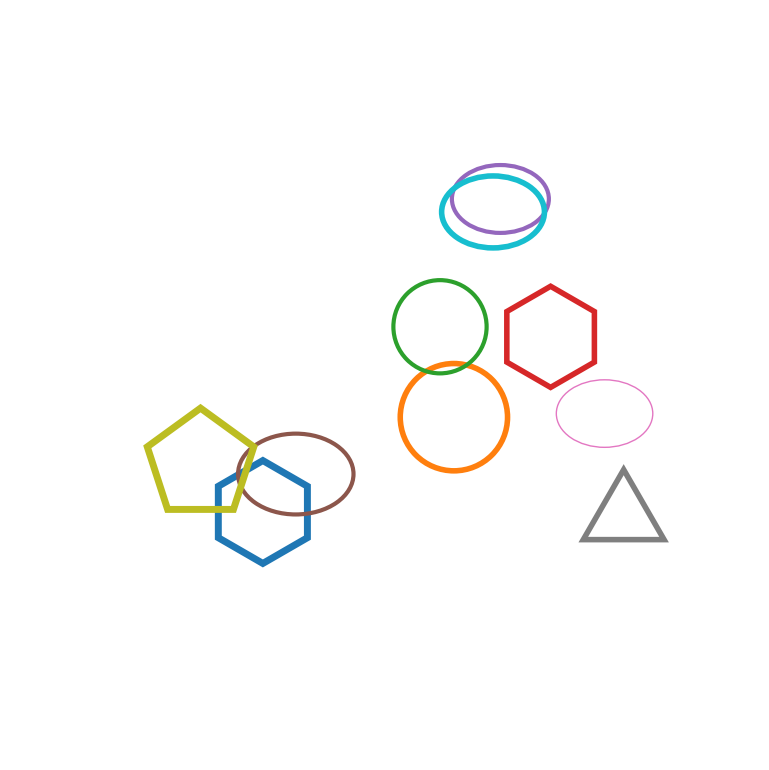[{"shape": "hexagon", "thickness": 2.5, "radius": 0.33, "center": [0.341, 0.335]}, {"shape": "circle", "thickness": 2, "radius": 0.35, "center": [0.589, 0.458]}, {"shape": "circle", "thickness": 1.5, "radius": 0.3, "center": [0.571, 0.576]}, {"shape": "hexagon", "thickness": 2, "radius": 0.33, "center": [0.715, 0.563]}, {"shape": "oval", "thickness": 1.5, "radius": 0.31, "center": [0.65, 0.742]}, {"shape": "oval", "thickness": 1.5, "radius": 0.37, "center": [0.384, 0.384]}, {"shape": "oval", "thickness": 0.5, "radius": 0.31, "center": [0.785, 0.463]}, {"shape": "triangle", "thickness": 2, "radius": 0.3, "center": [0.81, 0.329]}, {"shape": "pentagon", "thickness": 2.5, "radius": 0.36, "center": [0.26, 0.397]}, {"shape": "oval", "thickness": 2, "radius": 0.33, "center": [0.64, 0.725]}]